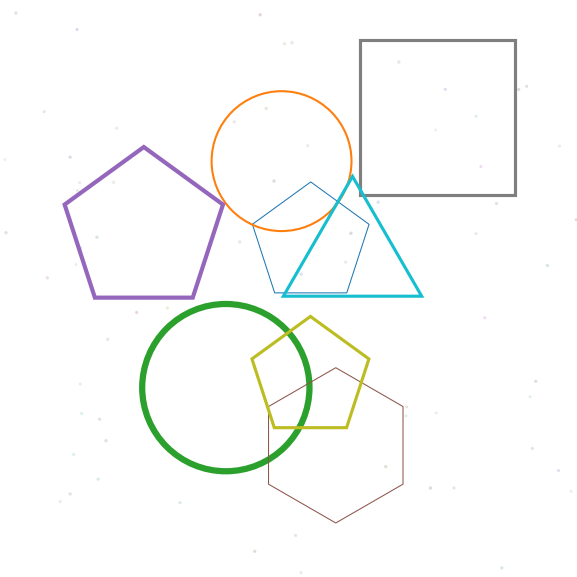[{"shape": "pentagon", "thickness": 0.5, "radius": 0.53, "center": [0.538, 0.578]}, {"shape": "circle", "thickness": 1, "radius": 0.61, "center": [0.488, 0.72]}, {"shape": "circle", "thickness": 3, "radius": 0.72, "center": [0.391, 0.328]}, {"shape": "pentagon", "thickness": 2, "radius": 0.72, "center": [0.249, 0.6]}, {"shape": "hexagon", "thickness": 0.5, "radius": 0.67, "center": [0.581, 0.228]}, {"shape": "square", "thickness": 1.5, "radius": 0.67, "center": [0.758, 0.796]}, {"shape": "pentagon", "thickness": 1.5, "radius": 0.53, "center": [0.538, 0.345]}, {"shape": "triangle", "thickness": 1.5, "radius": 0.69, "center": [0.61, 0.555]}]